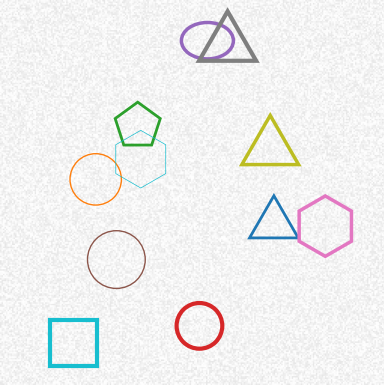[{"shape": "triangle", "thickness": 2, "radius": 0.37, "center": [0.711, 0.419]}, {"shape": "circle", "thickness": 1, "radius": 0.33, "center": [0.249, 0.534]}, {"shape": "pentagon", "thickness": 2, "radius": 0.31, "center": [0.358, 0.673]}, {"shape": "circle", "thickness": 3, "radius": 0.3, "center": [0.518, 0.154]}, {"shape": "oval", "thickness": 2.5, "radius": 0.34, "center": [0.539, 0.894]}, {"shape": "circle", "thickness": 1, "radius": 0.37, "center": [0.302, 0.326]}, {"shape": "hexagon", "thickness": 2.5, "radius": 0.39, "center": [0.845, 0.413]}, {"shape": "triangle", "thickness": 3, "radius": 0.43, "center": [0.591, 0.885]}, {"shape": "triangle", "thickness": 2.5, "radius": 0.43, "center": [0.702, 0.615]}, {"shape": "hexagon", "thickness": 0.5, "radius": 0.37, "center": [0.366, 0.587]}, {"shape": "square", "thickness": 3, "radius": 0.3, "center": [0.19, 0.109]}]